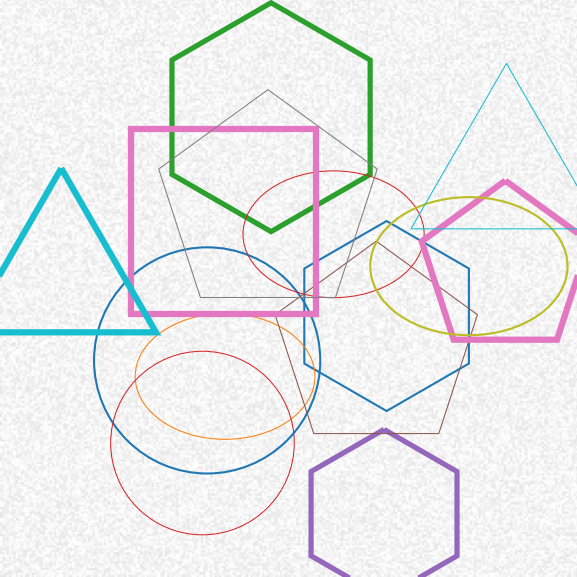[{"shape": "circle", "thickness": 1, "radius": 0.98, "center": [0.359, 0.375]}, {"shape": "hexagon", "thickness": 1, "radius": 0.82, "center": [0.669, 0.452]}, {"shape": "oval", "thickness": 0.5, "radius": 0.78, "center": [0.39, 0.347]}, {"shape": "hexagon", "thickness": 2.5, "radius": 0.99, "center": [0.469, 0.796]}, {"shape": "oval", "thickness": 0.5, "radius": 0.78, "center": [0.578, 0.593]}, {"shape": "circle", "thickness": 0.5, "radius": 0.79, "center": [0.351, 0.232]}, {"shape": "hexagon", "thickness": 2.5, "radius": 0.73, "center": [0.665, 0.11]}, {"shape": "pentagon", "thickness": 0.5, "radius": 0.92, "center": [0.652, 0.397]}, {"shape": "pentagon", "thickness": 3, "radius": 0.76, "center": [0.875, 0.534]}, {"shape": "square", "thickness": 3, "radius": 0.8, "center": [0.387, 0.616]}, {"shape": "pentagon", "thickness": 0.5, "radius": 0.99, "center": [0.464, 0.645]}, {"shape": "oval", "thickness": 1, "radius": 0.85, "center": [0.812, 0.538]}, {"shape": "triangle", "thickness": 3, "radius": 0.95, "center": [0.106, 0.518]}, {"shape": "triangle", "thickness": 0.5, "radius": 0.95, "center": [0.877, 0.698]}]